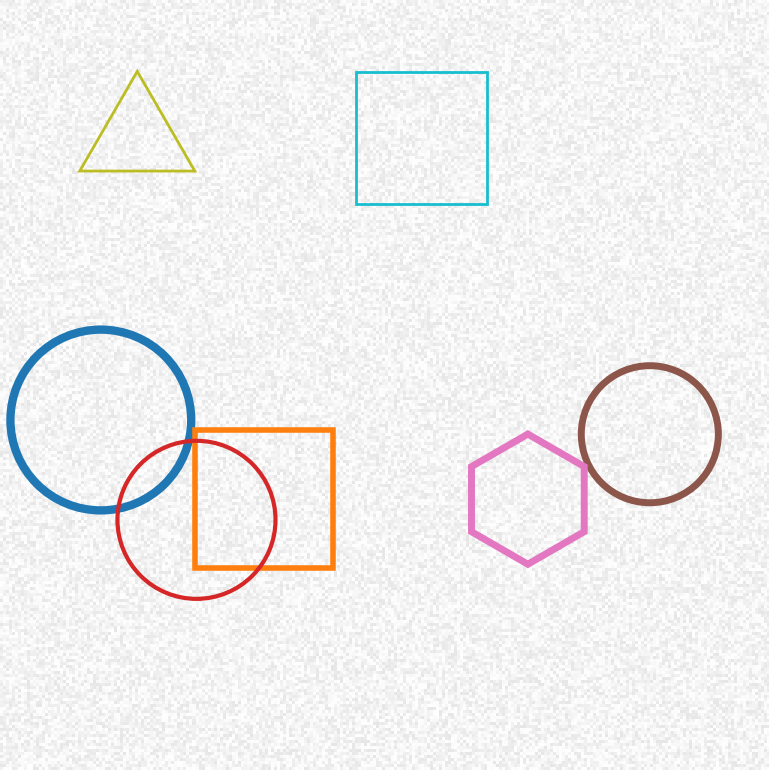[{"shape": "circle", "thickness": 3, "radius": 0.59, "center": [0.131, 0.455]}, {"shape": "square", "thickness": 2, "radius": 0.45, "center": [0.343, 0.352]}, {"shape": "circle", "thickness": 1.5, "radius": 0.51, "center": [0.255, 0.325]}, {"shape": "circle", "thickness": 2.5, "radius": 0.45, "center": [0.844, 0.436]}, {"shape": "hexagon", "thickness": 2.5, "radius": 0.42, "center": [0.686, 0.352]}, {"shape": "triangle", "thickness": 1, "radius": 0.43, "center": [0.178, 0.821]}, {"shape": "square", "thickness": 1, "radius": 0.43, "center": [0.547, 0.821]}]